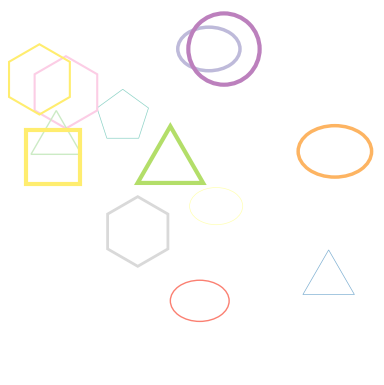[{"shape": "pentagon", "thickness": 0.5, "radius": 0.35, "center": [0.319, 0.698]}, {"shape": "oval", "thickness": 0.5, "radius": 0.34, "center": [0.561, 0.465]}, {"shape": "oval", "thickness": 2.5, "radius": 0.4, "center": [0.543, 0.873]}, {"shape": "oval", "thickness": 1, "radius": 0.38, "center": [0.519, 0.219]}, {"shape": "triangle", "thickness": 0.5, "radius": 0.39, "center": [0.854, 0.274]}, {"shape": "oval", "thickness": 2.5, "radius": 0.48, "center": [0.87, 0.607]}, {"shape": "triangle", "thickness": 3, "radius": 0.49, "center": [0.442, 0.574]}, {"shape": "hexagon", "thickness": 1.5, "radius": 0.47, "center": [0.171, 0.76]}, {"shape": "hexagon", "thickness": 2, "radius": 0.45, "center": [0.358, 0.399]}, {"shape": "circle", "thickness": 3, "radius": 0.46, "center": [0.582, 0.873]}, {"shape": "triangle", "thickness": 1, "radius": 0.38, "center": [0.146, 0.637]}, {"shape": "square", "thickness": 3, "radius": 0.35, "center": [0.137, 0.591]}, {"shape": "hexagon", "thickness": 1.5, "radius": 0.46, "center": [0.102, 0.794]}]